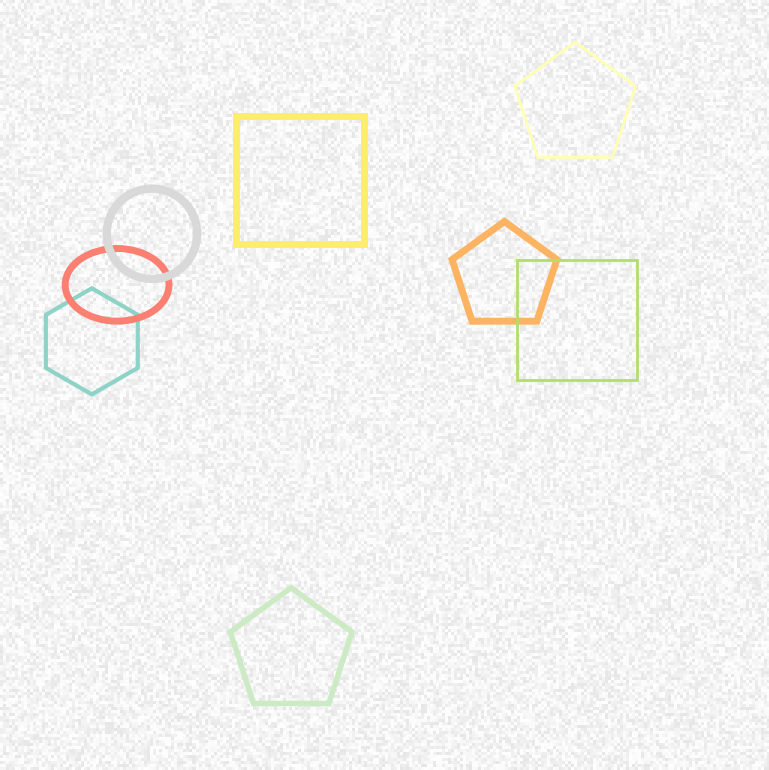[{"shape": "hexagon", "thickness": 1.5, "radius": 0.34, "center": [0.119, 0.557]}, {"shape": "pentagon", "thickness": 1, "radius": 0.41, "center": [0.747, 0.863]}, {"shape": "oval", "thickness": 2.5, "radius": 0.34, "center": [0.152, 0.63]}, {"shape": "pentagon", "thickness": 2.5, "radius": 0.36, "center": [0.655, 0.641]}, {"shape": "square", "thickness": 1, "radius": 0.39, "center": [0.749, 0.585]}, {"shape": "circle", "thickness": 3, "radius": 0.29, "center": [0.197, 0.696]}, {"shape": "pentagon", "thickness": 2, "radius": 0.42, "center": [0.378, 0.154]}, {"shape": "square", "thickness": 2.5, "radius": 0.42, "center": [0.39, 0.767]}]